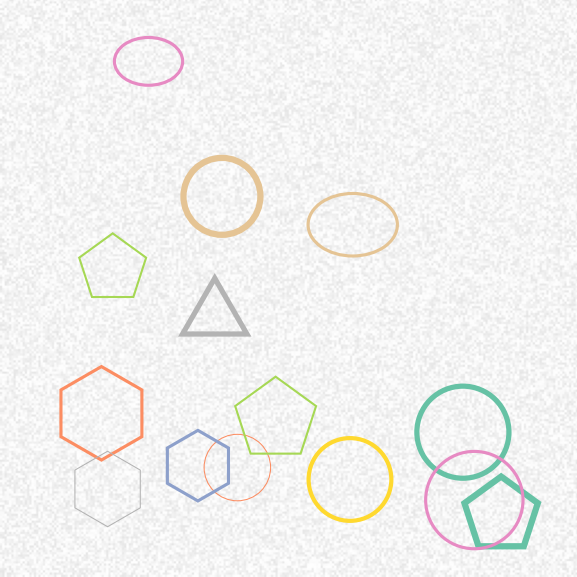[{"shape": "circle", "thickness": 2.5, "radius": 0.4, "center": [0.802, 0.251]}, {"shape": "pentagon", "thickness": 3, "radius": 0.33, "center": [0.868, 0.107]}, {"shape": "hexagon", "thickness": 1.5, "radius": 0.4, "center": [0.176, 0.283]}, {"shape": "circle", "thickness": 0.5, "radius": 0.29, "center": [0.411, 0.19]}, {"shape": "hexagon", "thickness": 1.5, "radius": 0.31, "center": [0.343, 0.193]}, {"shape": "oval", "thickness": 1.5, "radius": 0.3, "center": [0.257, 0.893]}, {"shape": "circle", "thickness": 1.5, "radius": 0.42, "center": [0.821, 0.133]}, {"shape": "pentagon", "thickness": 1, "radius": 0.3, "center": [0.195, 0.534]}, {"shape": "pentagon", "thickness": 1, "radius": 0.37, "center": [0.477, 0.273]}, {"shape": "circle", "thickness": 2, "radius": 0.36, "center": [0.606, 0.169]}, {"shape": "oval", "thickness": 1.5, "radius": 0.39, "center": [0.611, 0.61]}, {"shape": "circle", "thickness": 3, "radius": 0.33, "center": [0.384, 0.659]}, {"shape": "hexagon", "thickness": 0.5, "radius": 0.33, "center": [0.186, 0.152]}, {"shape": "triangle", "thickness": 2.5, "radius": 0.32, "center": [0.372, 0.453]}]